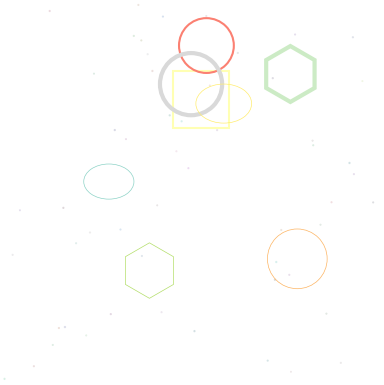[{"shape": "oval", "thickness": 0.5, "radius": 0.33, "center": [0.283, 0.528]}, {"shape": "square", "thickness": 1.5, "radius": 0.37, "center": [0.522, 0.742]}, {"shape": "circle", "thickness": 1.5, "radius": 0.36, "center": [0.536, 0.882]}, {"shape": "circle", "thickness": 0.5, "radius": 0.39, "center": [0.772, 0.328]}, {"shape": "hexagon", "thickness": 0.5, "radius": 0.36, "center": [0.388, 0.297]}, {"shape": "circle", "thickness": 3, "radius": 0.4, "center": [0.496, 0.781]}, {"shape": "hexagon", "thickness": 3, "radius": 0.36, "center": [0.754, 0.808]}, {"shape": "oval", "thickness": 0.5, "radius": 0.36, "center": [0.581, 0.731]}]